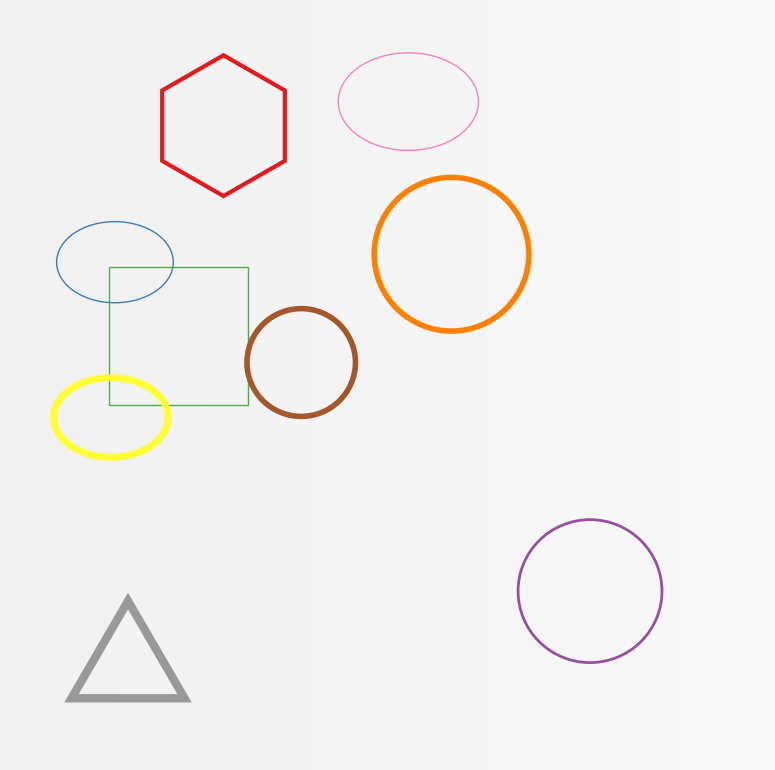[{"shape": "hexagon", "thickness": 1.5, "radius": 0.46, "center": [0.288, 0.837]}, {"shape": "oval", "thickness": 0.5, "radius": 0.38, "center": [0.148, 0.659]}, {"shape": "square", "thickness": 0.5, "radius": 0.45, "center": [0.231, 0.564]}, {"shape": "circle", "thickness": 1, "radius": 0.46, "center": [0.761, 0.232]}, {"shape": "circle", "thickness": 2, "radius": 0.5, "center": [0.583, 0.67]}, {"shape": "oval", "thickness": 2.5, "radius": 0.37, "center": [0.143, 0.458]}, {"shape": "circle", "thickness": 2, "radius": 0.35, "center": [0.389, 0.529]}, {"shape": "oval", "thickness": 0.5, "radius": 0.45, "center": [0.527, 0.868]}, {"shape": "triangle", "thickness": 3, "radius": 0.42, "center": [0.165, 0.135]}]